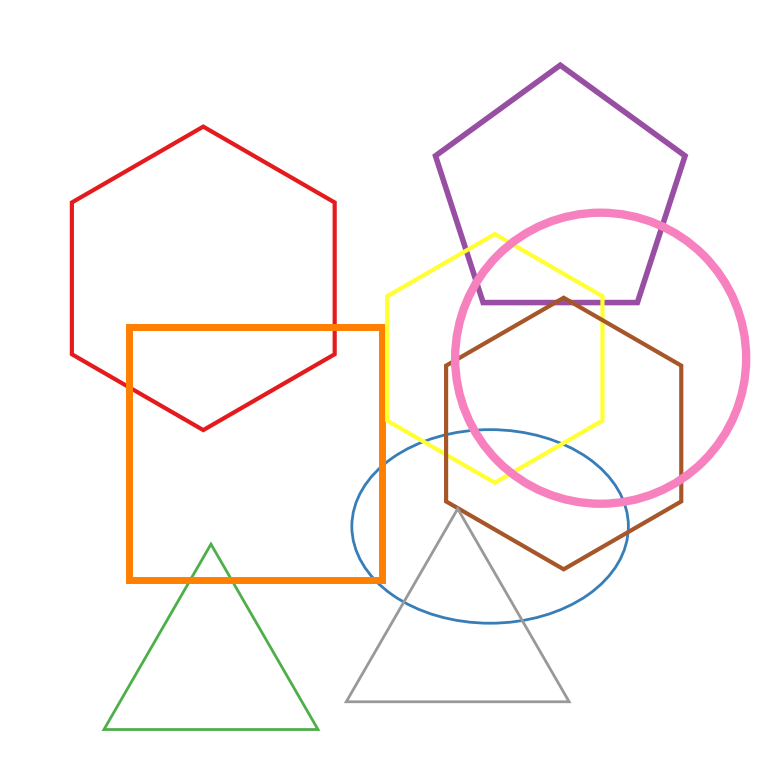[{"shape": "hexagon", "thickness": 1.5, "radius": 0.99, "center": [0.264, 0.639]}, {"shape": "oval", "thickness": 1, "radius": 0.9, "center": [0.637, 0.316]}, {"shape": "triangle", "thickness": 1, "radius": 0.8, "center": [0.274, 0.133]}, {"shape": "pentagon", "thickness": 2, "radius": 0.85, "center": [0.728, 0.745]}, {"shape": "square", "thickness": 2.5, "radius": 0.82, "center": [0.332, 0.412]}, {"shape": "hexagon", "thickness": 1.5, "radius": 0.81, "center": [0.643, 0.535]}, {"shape": "hexagon", "thickness": 1.5, "radius": 0.88, "center": [0.732, 0.437]}, {"shape": "circle", "thickness": 3, "radius": 0.94, "center": [0.78, 0.535]}, {"shape": "triangle", "thickness": 1, "radius": 0.84, "center": [0.594, 0.172]}]